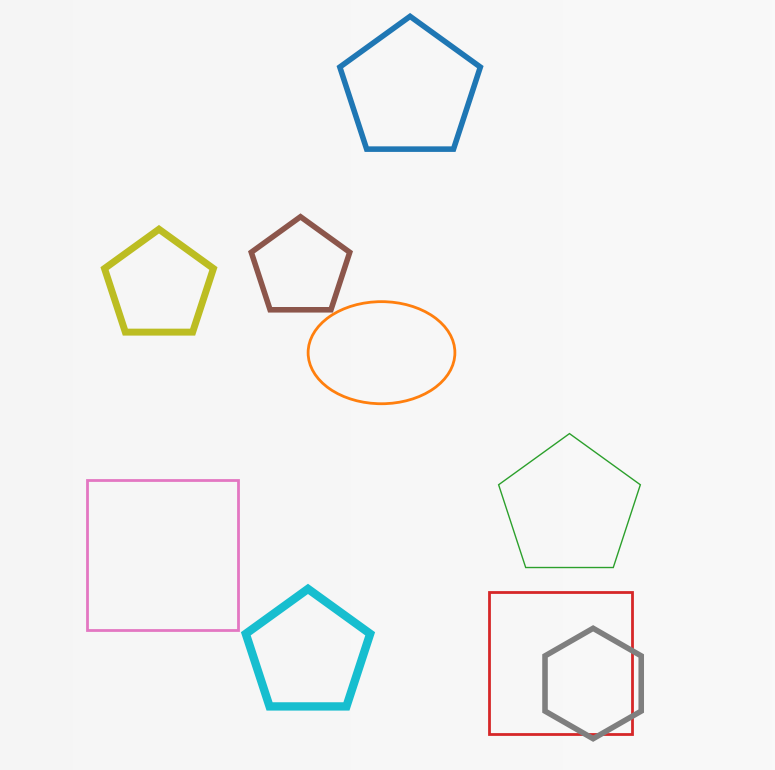[{"shape": "pentagon", "thickness": 2, "radius": 0.48, "center": [0.529, 0.883]}, {"shape": "oval", "thickness": 1, "radius": 0.47, "center": [0.492, 0.542]}, {"shape": "pentagon", "thickness": 0.5, "radius": 0.48, "center": [0.735, 0.341]}, {"shape": "square", "thickness": 1, "radius": 0.46, "center": [0.723, 0.139]}, {"shape": "pentagon", "thickness": 2, "radius": 0.33, "center": [0.388, 0.652]}, {"shape": "square", "thickness": 1, "radius": 0.49, "center": [0.21, 0.279]}, {"shape": "hexagon", "thickness": 2, "radius": 0.36, "center": [0.765, 0.112]}, {"shape": "pentagon", "thickness": 2.5, "radius": 0.37, "center": [0.205, 0.628]}, {"shape": "pentagon", "thickness": 3, "radius": 0.42, "center": [0.397, 0.151]}]